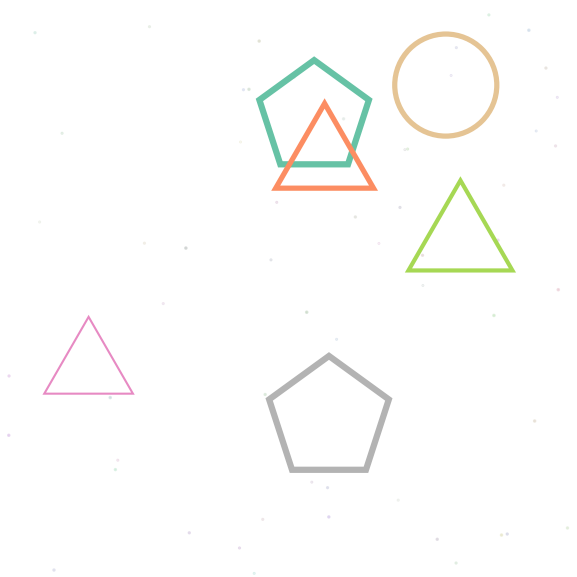[{"shape": "pentagon", "thickness": 3, "radius": 0.5, "center": [0.544, 0.795]}, {"shape": "triangle", "thickness": 2.5, "radius": 0.49, "center": [0.562, 0.722]}, {"shape": "triangle", "thickness": 1, "radius": 0.44, "center": [0.153, 0.362]}, {"shape": "triangle", "thickness": 2, "radius": 0.52, "center": [0.797, 0.583]}, {"shape": "circle", "thickness": 2.5, "radius": 0.44, "center": [0.772, 0.852]}, {"shape": "pentagon", "thickness": 3, "radius": 0.54, "center": [0.57, 0.274]}]